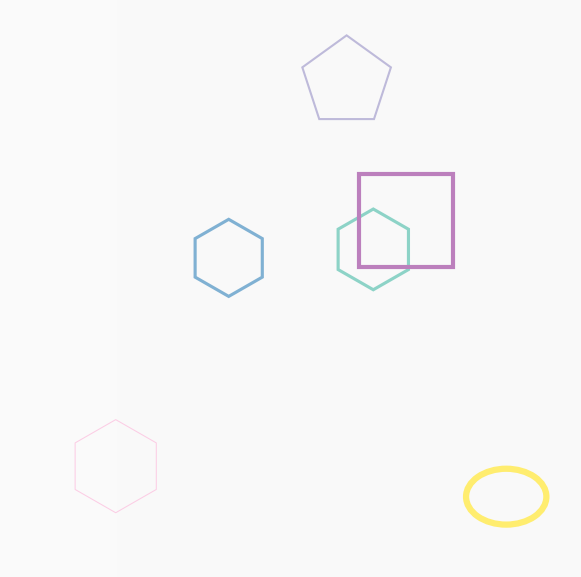[{"shape": "hexagon", "thickness": 1.5, "radius": 0.35, "center": [0.642, 0.567]}, {"shape": "pentagon", "thickness": 1, "radius": 0.4, "center": [0.596, 0.858]}, {"shape": "hexagon", "thickness": 1.5, "radius": 0.33, "center": [0.393, 0.553]}, {"shape": "hexagon", "thickness": 0.5, "radius": 0.4, "center": [0.199, 0.192]}, {"shape": "square", "thickness": 2, "radius": 0.4, "center": [0.699, 0.617]}, {"shape": "oval", "thickness": 3, "radius": 0.35, "center": [0.871, 0.139]}]